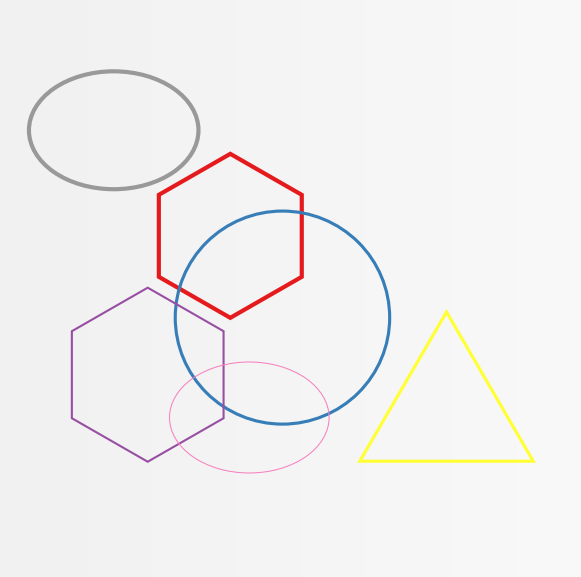[{"shape": "hexagon", "thickness": 2, "radius": 0.71, "center": [0.396, 0.591]}, {"shape": "circle", "thickness": 1.5, "radius": 0.92, "center": [0.486, 0.449]}, {"shape": "hexagon", "thickness": 1, "radius": 0.75, "center": [0.254, 0.35]}, {"shape": "triangle", "thickness": 1.5, "radius": 0.86, "center": [0.768, 0.287]}, {"shape": "oval", "thickness": 0.5, "radius": 0.69, "center": [0.429, 0.276]}, {"shape": "oval", "thickness": 2, "radius": 0.73, "center": [0.196, 0.774]}]